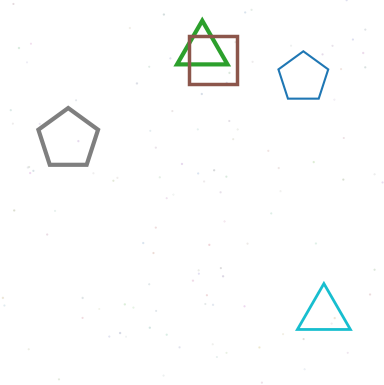[{"shape": "pentagon", "thickness": 1.5, "radius": 0.34, "center": [0.788, 0.799]}, {"shape": "triangle", "thickness": 3, "radius": 0.38, "center": [0.525, 0.871]}, {"shape": "square", "thickness": 2.5, "radius": 0.31, "center": [0.552, 0.844]}, {"shape": "pentagon", "thickness": 3, "radius": 0.41, "center": [0.177, 0.638]}, {"shape": "triangle", "thickness": 2, "radius": 0.4, "center": [0.841, 0.184]}]